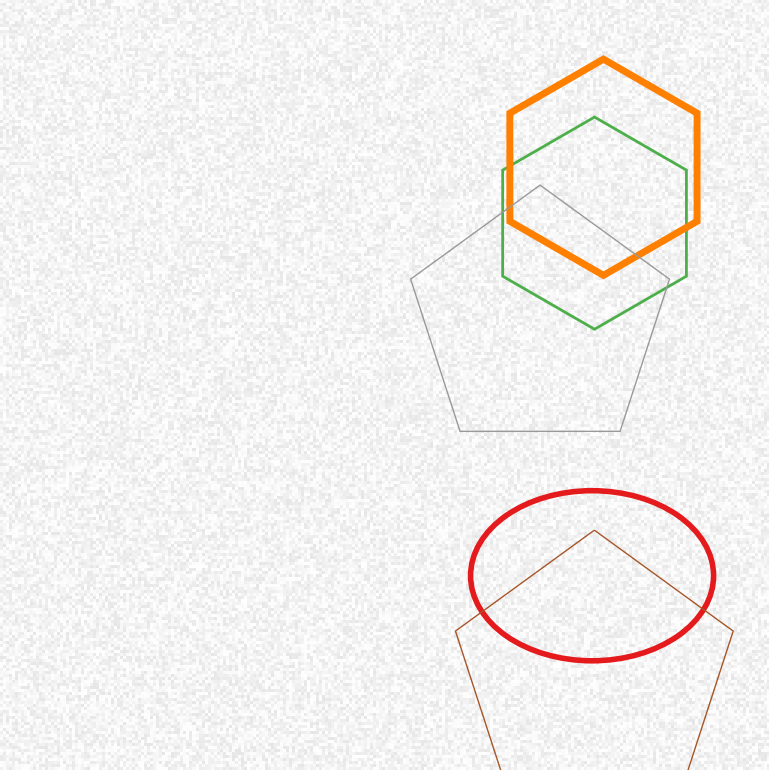[{"shape": "oval", "thickness": 2, "radius": 0.79, "center": [0.769, 0.252]}, {"shape": "hexagon", "thickness": 1, "radius": 0.69, "center": [0.772, 0.71]}, {"shape": "hexagon", "thickness": 2.5, "radius": 0.7, "center": [0.784, 0.783]}, {"shape": "pentagon", "thickness": 0.5, "radius": 0.95, "center": [0.772, 0.122]}, {"shape": "pentagon", "thickness": 0.5, "radius": 0.88, "center": [0.701, 0.583]}]